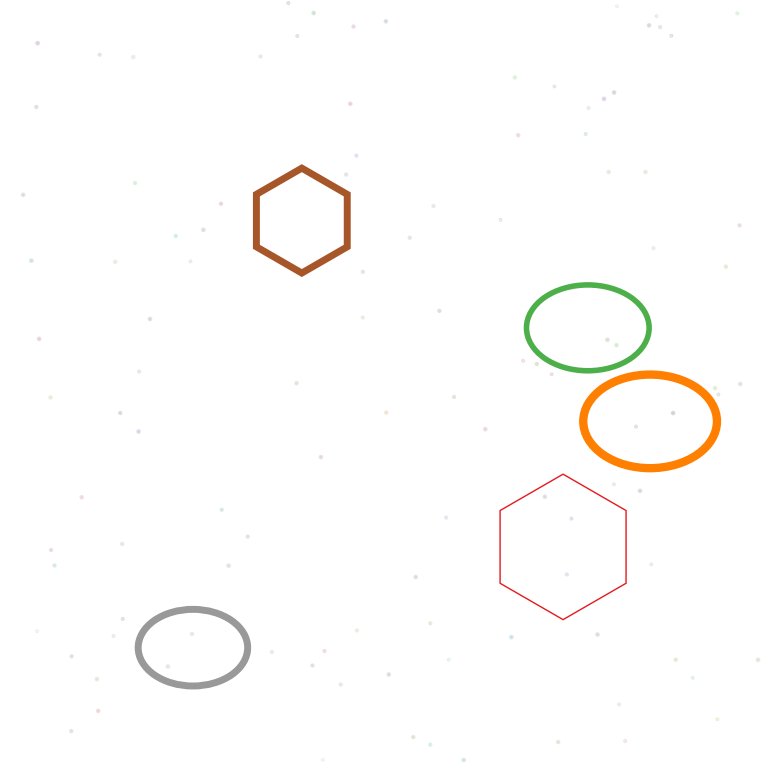[{"shape": "hexagon", "thickness": 0.5, "radius": 0.47, "center": [0.731, 0.29]}, {"shape": "oval", "thickness": 2, "radius": 0.4, "center": [0.763, 0.574]}, {"shape": "oval", "thickness": 3, "radius": 0.43, "center": [0.844, 0.453]}, {"shape": "hexagon", "thickness": 2.5, "radius": 0.34, "center": [0.392, 0.714]}, {"shape": "oval", "thickness": 2.5, "radius": 0.36, "center": [0.251, 0.159]}]